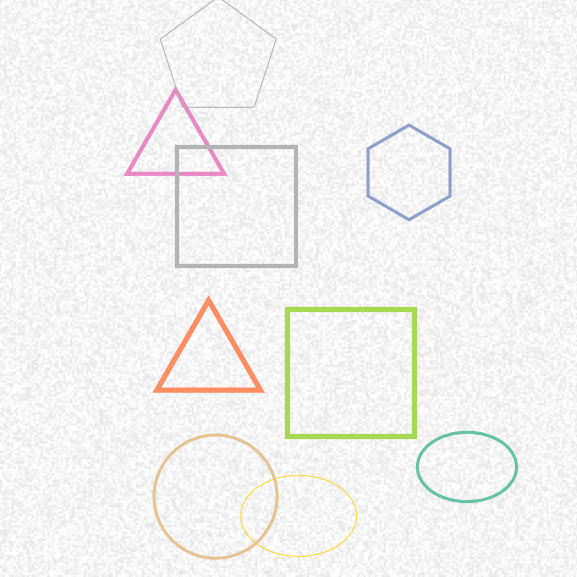[{"shape": "oval", "thickness": 1.5, "radius": 0.43, "center": [0.809, 0.191]}, {"shape": "triangle", "thickness": 2.5, "radius": 0.52, "center": [0.361, 0.375]}, {"shape": "hexagon", "thickness": 1.5, "radius": 0.41, "center": [0.708, 0.701]}, {"shape": "triangle", "thickness": 2, "radius": 0.49, "center": [0.304, 0.747]}, {"shape": "square", "thickness": 2.5, "radius": 0.55, "center": [0.607, 0.354]}, {"shape": "oval", "thickness": 0.5, "radius": 0.5, "center": [0.517, 0.106]}, {"shape": "circle", "thickness": 1.5, "radius": 0.53, "center": [0.373, 0.139]}, {"shape": "pentagon", "thickness": 0.5, "radius": 0.53, "center": [0.378, 0.899]}, {"shape": "square", "thickness": 2, "radius": 0.52, "center": [0.409, 0.642]}]